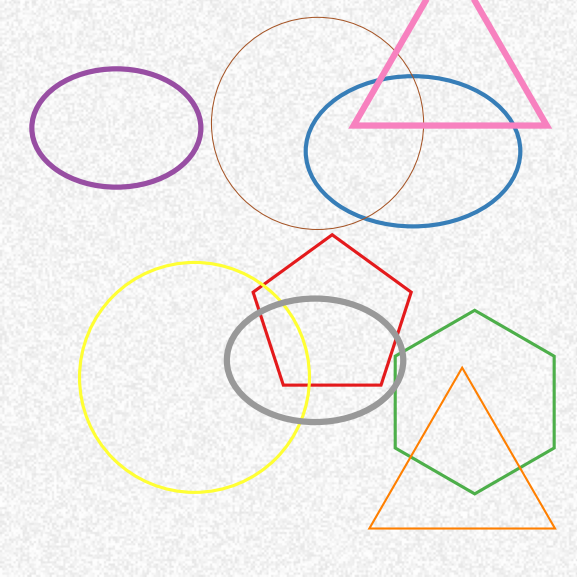[{"shape": "pentagon", "thickness": 1.5, "radius": 0.72, "center": [0.575, 0.449]}, {"shape": "oval", "thickness": 2, "radius": 0.93, "center": [0.715, 0.737]}, {"shape": "hexagon", "thickness": 1.5, "radius": 0.79, "center": [0.822, 0.303]}, {"shape": "oval", "thickness": 2.5, "radius": 0.73, "center": [0.201, 0.778]}, {"shape": "triangle", "thickness": 1, "radius": 0.93, "center": [0.8, 0.177]}, {"shape": "circle", "thickness": 1.5, "radius": 1.0, "center": [0.337, 0.346]}, {"shape": "circle", "thickness": 0.5, "radius": 0.92, "center": [0.55, 0.785]}, {"shape": "triangle", "thickness": 3, "radius": 0.97, "center": [0.78, 0.878]}, {"shape": "oval", "thickness": 3, "radius": 0.76, "center": [0.546, 0.375]}]